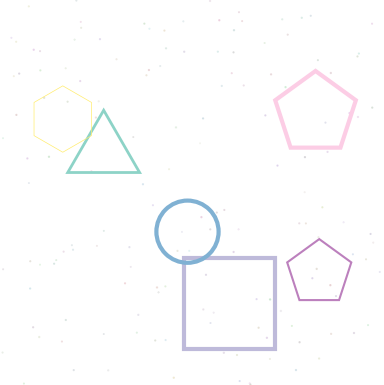[{"shape": "triangle", "thickness": 2, "radius": 0.54, "center": [0.269, 0.606]}, {"shape": "square", "thickness": 3, "radius": 0.59, "center": [0.596, 0.211]}, {"shape": "circle", "thickness": 3, "radius": 0.4, "center": [0.487, 0.398]}, {"shape": "pentagon", "thickness": 3, "radius": 0.55, "center": [0.82, 0.706]}, {"shape": "pentagon", "thickness": 1.5, "radius": 0.44, "center": [0.829, 0.291]}, {"shape": "hexagon", "thickness": 0.5, "radius": 0.43, "center": [0.163, 0.691]}]